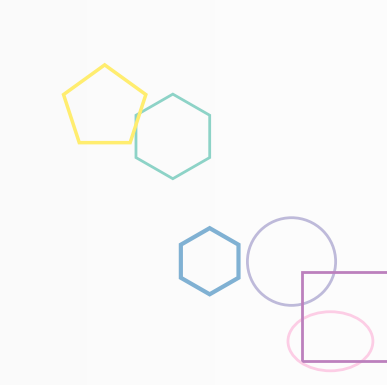[{"shape": "hexagon", "thickness": 2, "radius": 0.55, "center": [0.446, 0.646]}, {"shape": "circle", "thickness": 2, "radius": 0.57, "center": [0.752, 0.321]}, {"shape": "hexagon", "thickness": 3, "radius": 0.43, "center": [0.541, 0.321]}, {"shape": "oval", "thickness": 2, "radius": 0.55, "center": [0.853, 0.114]}, {"shape": "square", "thickness": 2, "radius": 0.58, "center": [0.896, 0.178]}, {"shape": "pentagon", "thickness": 2.5, "radius": 0.56, "center": [0.27, 0.72]}]